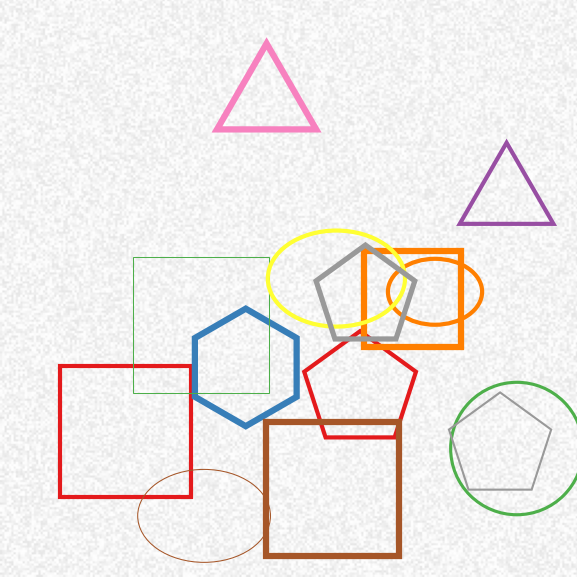[{"shape": "square", "thickness": 2, "radius": 0.56, "center": [0.217, 0.252]}, {"shape": "pentagon", "thickness": 2, "radius": 0.51, "center": [0.624, 0.324]}, {"shape": "hexagon", "thickness": 3, "radius": 0.51, "center": [0.426, 0.363]}, {"shape": "circle", "thickness": 1.5, "radius": 0.57, "center": [0.895, 0.222]}, {"shape": "square", "thickness": 0.5, "radius": 0.59, "center": [0.348, 0.436]}, {"shape": "triangle", "thickness": 2, "radius": 0.47, "center": [0.877, 0.658]}, {"shape": "oval", "thickness": 2, "radius": 0.41, "center": [0.753, 0.494]}, {"shape": "square", "thickness": 3, "radius": 0.42, "center": [0.715, 0.482]}, {"shape": "oval", "thickness": 2, "radius": 0.59, "center": [0.583, 0.517]}, {"shape": "square", "thickness": 3, "radius": 0.58, "center": [0.575, 0.152]}, {"shape": "oval", "thickness": 0.5, "radius": 0.57, "center": [0.353, 0.106]}, {"shape": "triangle", "thickness": 3, "radius": 0.5, "center": [0.462, 0.825]}, {"shape": "pentagon", "thickness": 2.5, "radius": 0.45, "center": [0.633, 0.485]}, {"shape": "pentagon", "thickness": 1, "radius": 0.47, "center": [0.866, 0.227]}]